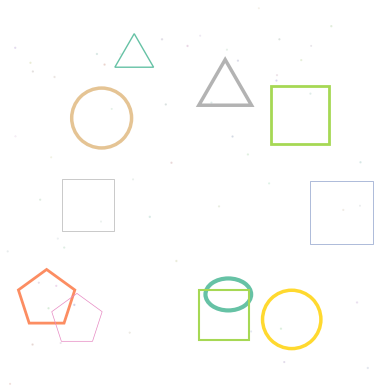[{"shape": "oval", "thickness": 3, "radius": 0.3, "center": [0.593, 0.235]}, {"shape": "triangle", "thickness": 1, "radius": 0.29, "center": [0.349, 0.854]}, {"shape": "pentagon", "thickness": 2, "radius": 0.39, "center": [0.121, 0.223]}, {"shape": "square", "thickness": 0.5, "radius": 0.41, "center": [0.886, 0.447]}, {"shape": "pentagon", "thickness": 0.5, "radius": 0.34, "center": [0.2, 0.169]}, {"shape": "square", "thickness": 1.5, "radius": 0.32, "center": [0.581, 0.182]}, {"shape": "square", "thickness": 2, "radius": 0.38, "center": [0.779, 0.702]}, {"shape": "circle", "thickness": 2.5, "radius": 0.38, "center": [0.758, 0.17]}, {"shape": "circle", "thickness": 2.5, "radius": 0.39, "center": [0.264, 0.693]}, {"shape": "triangle", "thickness": 2.5, "radius": 0.39, "center": [0.585, 0.766]}, {"shape": "square", "thickness": 0.5, "radius": 0.34, "center": [0.228, 0.466]}]